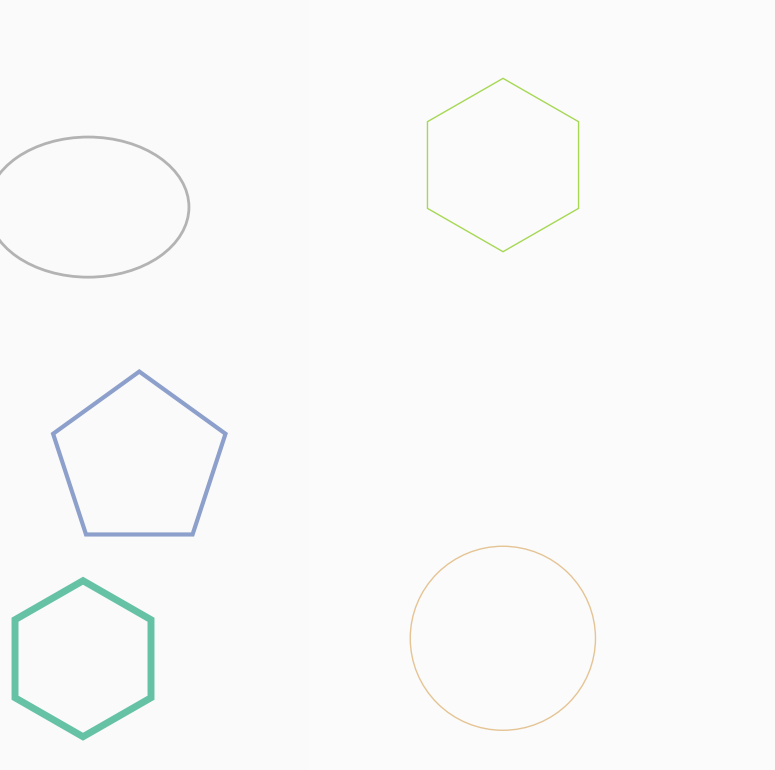[{"shape": "hexagon", "thickness": 2.5, "radius": 0.51, "center": [0.107, 0.145]}, {"shape": "pentagon", "thickness": 1.5, "radius": 0.58, "center": [0.18, 0.401]}, {"shape": "hexagon", "thickness": 0.5, "radius": 0.56, "center": [0.649, 0.786]}, {"shape": "circle", "thickness": 0.5, "radius": 0.6, "center": [0.649, 0.171]}, {"shape": "oval", "thickness": 1, "radius": 0.65, "center": [0.114, 0.731]}]